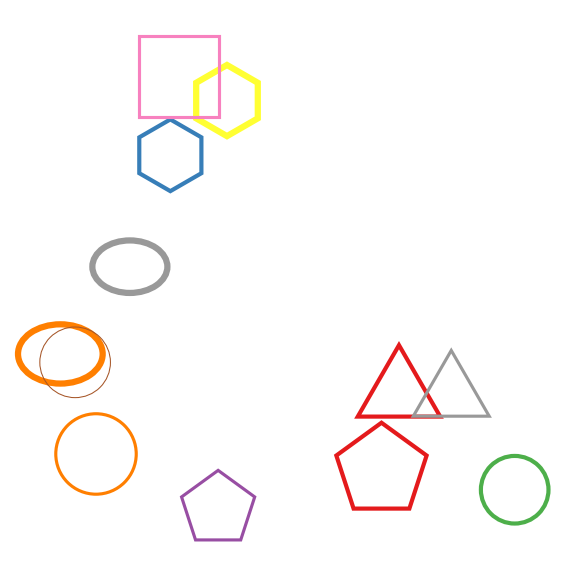[{"shape": "pentagon", "thickness": 2, "radius": 0.41, "center": [0.661, 0.185]}, {"shape": "triangle", "thickness": 2, "radius": 0.41, "center": [0.691, 0.319]}, {"shape": "hexagon", "thickness": 2, "radius": 0.31, "center": [0.295, 0.73]}, {"shape": "circle", "thickness": 2, "radius": 0.29, "center": [0.891, 0.151]}, {"shape": "pentagon", "thickness": 1.5, "radius": 0.33, "center": [0.378, 0.118]}, {"shape": "circle", "thickness": 1.5, "radius": 0.35, "center": [0.166, 0.213]}, {"shape": "oval", "thickness": 3, "radius": 0.37, "center": [0.104, 0.386]}, {"shape": "hexagon", "thickness": 3, "radius": 0.31, "center": [0.393, 0.825]}, {"shape": "circle", "thickness": 0.5, "radius": 0.31, "center": [0.13, 0.372]}, {"shape": "square", "thickness": 1.5, "radius": 0.35, "center": [0.31, 0.867]}, {"shape": "oval", "thickness": 3, "radius": 0.32, "center": [0.225, 0.537]}, {"shape": "triangle", "thickness": 1.5, "radius": 0.38, "center": [0.781, 0.316]}]